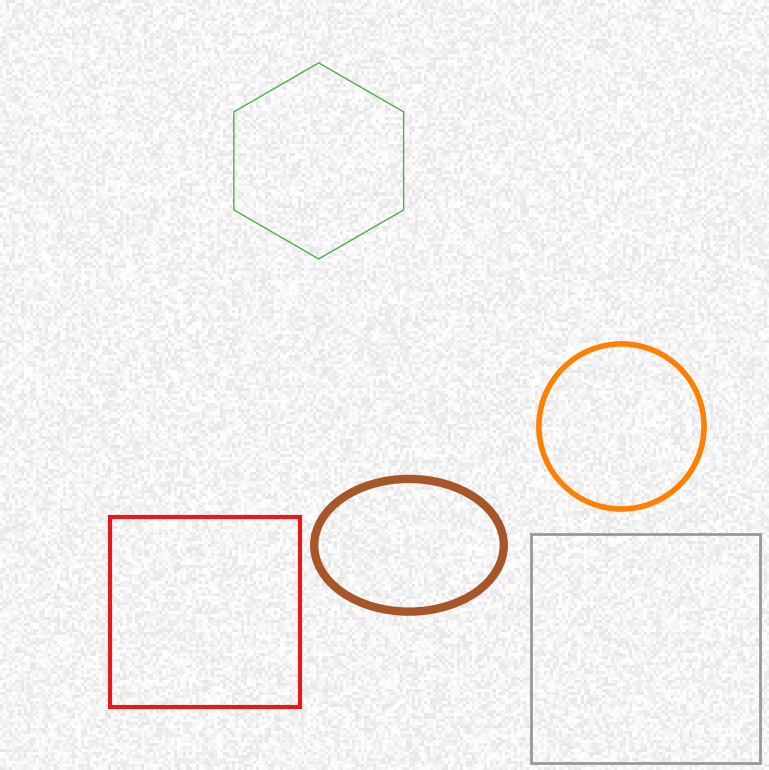[{"shape": "square", "thickness": 1.5, "radius": 0.62, "center": [0.266, 0.205]}, {"shape": "hexagon", "thickness": 0.5, "radius": 0.64, "center": [0.414, 0.791]}, {"shape": "circle", "thickness": 2, "radius": 0.54, "center": [0.807, 0.446]}, {"shape": "oval", "thickness": 3, "radius": 0.62, "center": [0.531, 0.292]}, {"shape": "square", "thickness": 1, "radius": 0.74, "center": [0.838, 0.158]}]